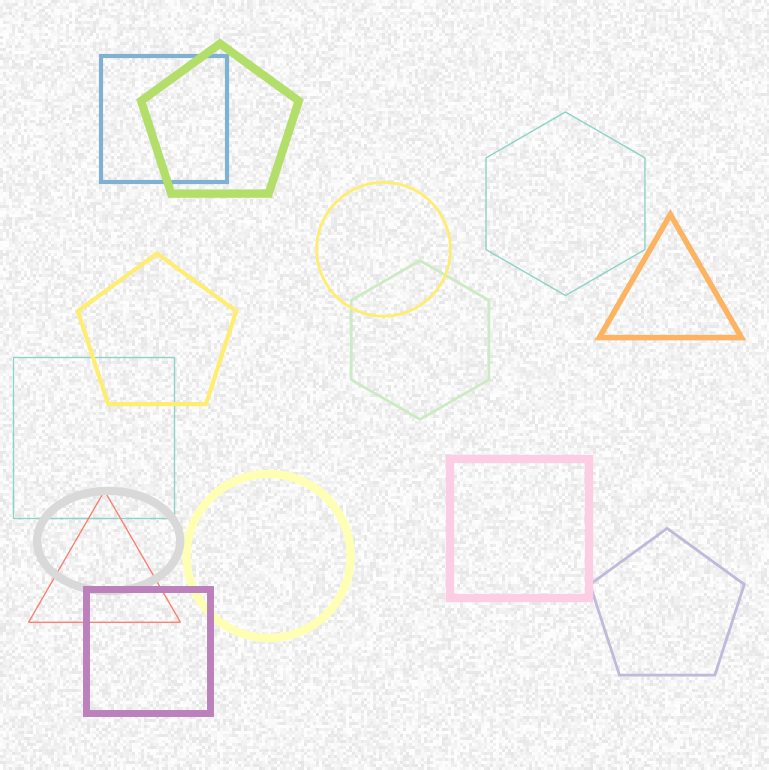[{"shape": "hexagon", "thickness": 0.5, "radius": 0.6, "center": [0.734, 0.735]}, {"shape": "square", "thickness": 0.5, "radius": 0.52, "center": [0.121, 0.431]}, {"shape": "circle", "thickness": 3, "radius": 0.53, "center": [0.349, 0.278]}, {"shape": "pentagon", "thickness": 1, "radius": 0.53, "center": [0.866, 0.208]}, {"shape": "triangle", "thickness": 0.5, "radius": 0.57, "center": [0.136, 0.249]}, {"shape": "square", "thickness": 1.5, "radius": 0.41, "center": [0.213, 0.846]}, {"shape": "triangle", "thickness": 2, "radius": 0.53, "center": [0.871, 0.615]}, {"shape": "pentagon", "thickness": 3, "radius": 0.54, "center": [0.286, 0.836]}, {"shape": "square", "thickness": 3, "radius": 0.45, "center": [0.675, 0.314]}, {"shape": "oval", "thickness": 3, "radius": 0.46, "center": [0.141, 0.297]}, {"shape": "square", "thickness": 2.5, "radius": 0.4, "center": [0.192, 0.154]}, {"shape": "hexagon", "thickness": 1, "radius": 0.52, "center": [0.546, 0.558]}, {"shape": "circle", "thickness": 1, "radius": 0.43, "center": [0.498, 0.676]}, {"shape": "pentagon", "thickness": 1.5, "radius": 0.54, "center": [0.204, 0.563]}]